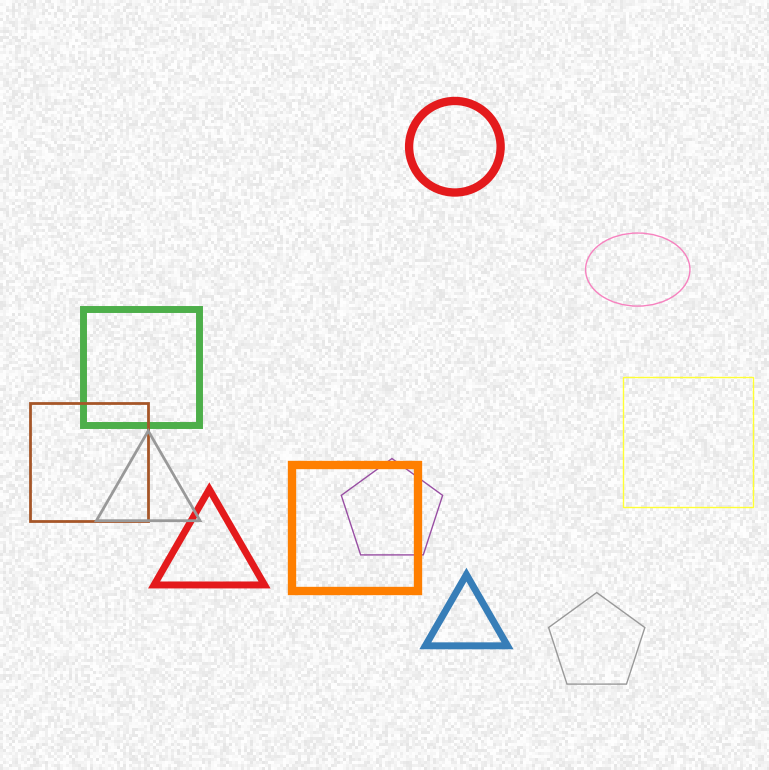[{"shape": "circle", "thickness": 3, "radius": 0.3, "center": [0.591, 0.809]}, {"shape": "triangle", "thickness": 2.5, "radius": 0.41, "center": [0.272, 0.282]}, {"shape": "triangle", "thickness": 2.5, "radius": 0.31, "center": [0.606, 0.192]}, {"shape": "square", "thickness": 2.5, "radius": 0.38, "center": [0.183, 0.523]}, {"shape": "pentagon", "thickness": 0.5, "radius": 0.35, "center": [0.509, 0.335]}, {"shape": "square", "thickness": 3, "radius": 0.41, "center": [0.461, 0.314]}, {"shape": "square", "thickness": 0.5, "radius": 0.42, "center": [0.893, 0.426]}, {"shape": "square", "thickness": 1, "radius": 0.38, "center": [0.115, 0.4]}, {"shape": "oval", "thickness": 0.5, "radius": 0.34, "center": [0.828, 0.65]}, {"shape": "pentagon", "thickness": 0.5, "radius": 0.33, "center": [0.775, 0.165]}, {"shape": "triangle", "thickness": 1, "radius": 0.39, "center": [0.192, 0.363]}]